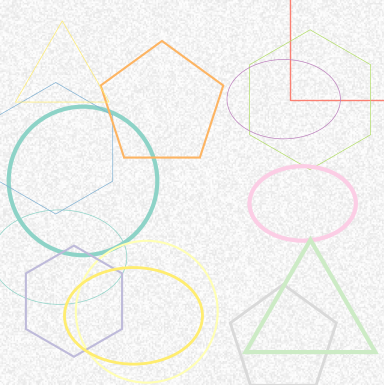[{"shape": "oval", "thickness": 0.5, "radius": 0.88, "center": [0.154, 0.332]}, {"shape": "circle", "thickness": 3, "radius": 0.96, "center": [0.216, 0.53]}, {"shape": "circle", "thickness": 1.5, "radius": 0.92, "center": [0.381, 0.19]}, {"shape": "hexagon", "thickness": 1.5, "radius": 0.72, "center": [0.192, 0.218]}, {"shape": "square", "thickness": 1, "radius": 0.72, "center": [0.898, 0.885]}, {"shape": "hexagon", "thickness": 0.5, "radius": 0.85, "center": [0.145, 0.615]}, {"shape": "pentagon", "thickness": 1.5, "radius": 0.84, "center": [0.421, 0.726]}, {"shape": "hexagon", "thickness": 0.5, "radius": 0.91, "center": [0.805, 0.741]}, {"shape": "oval", "thickness": 3, "radius": 0.69, "center": [0.786, 0.472]}, {"shape": "pentagon", "thickness": 2, "radius": 0.72, "center": [0.736, 0.116]}, {"shape": "oval", "thickness": 0.5, "radius": 0.74, "center": [0.737, 0.742]}, {"shape": "triangle", "thickness": 3, "radius": 0.97, "center": [0.806, 0.183]}, {"shape": "oval", "thickness": 2, "radius": 0.9, "center": [0.347, 0.18]}, {"shape": "triangle", "thickness": 0.5, "radius": 0.7, "center": [0.162, 0.805]}]